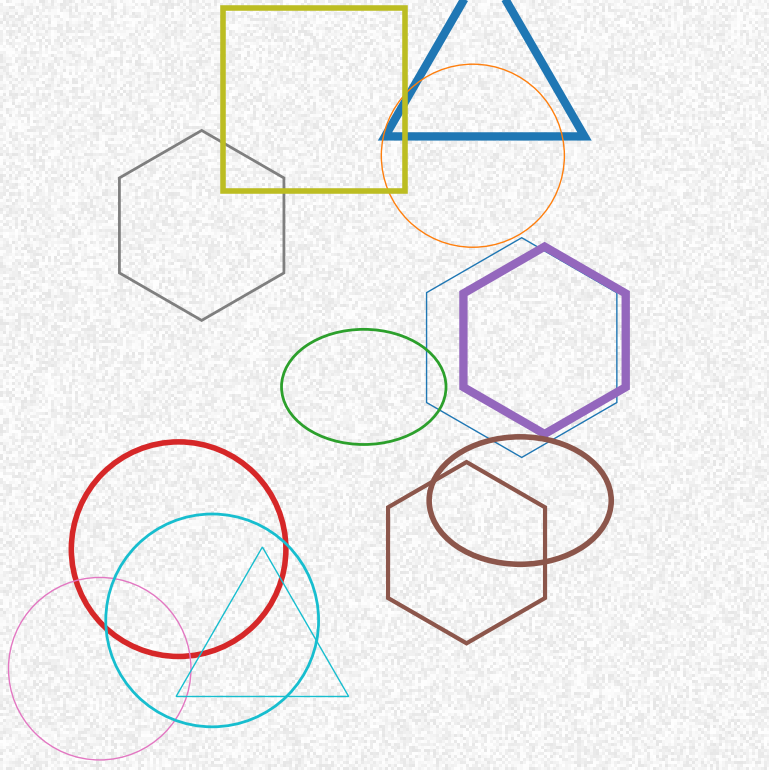[{"shape": "hexagon", "thickness": 0.5, "radius": 0.71, "center": [0.678, 0.549]}, {"shape": "triangle", "thickness": 3, "radius": 0.75, "center": [0.63, 0.898]}, {"shape": "circle", "thickness": 0.5, "radius": 0.59, "center": [0.614, 0.798]}, {"shape": "oval", "thickness": 1, "radius": 0.53, "center": [0.472, 0.498]}, {"shape": "circle", "thickness": 2, "radius": 0.7, "center": [0.232, 0.287]}, {"shape": "hexagon", "thickness": 3, "radius": 0.61, "center": [0.707, 0.558]}, {"shape": "oval", "thickness": 2, "radius": 0.59, "center": [0.676, 0.35]}, {"shape": "hexagon", "thickness": 1.5, "radius": 0.59, "center": [0.606, 0.282]}, {"shape": "circle", "thickness": 0.5, "radius": 0.59, "center": [0.13, 0.132]}, {"shape": "hexagon", "thickness": 1, "radius": 0.62, "center": [0.262, 0.707]}, {"shape": "square", "thickness": 2, "radius": 0.59, "center": [0.408, 0.871]}, {"shape": "triangle", "thickness": 0.5, "radius": 0.65, "center": [0.341, 0.16]}, {"shape": "circle", "thickness": 1, "radius": 0.69, "center": [0.276, 0.194]}]